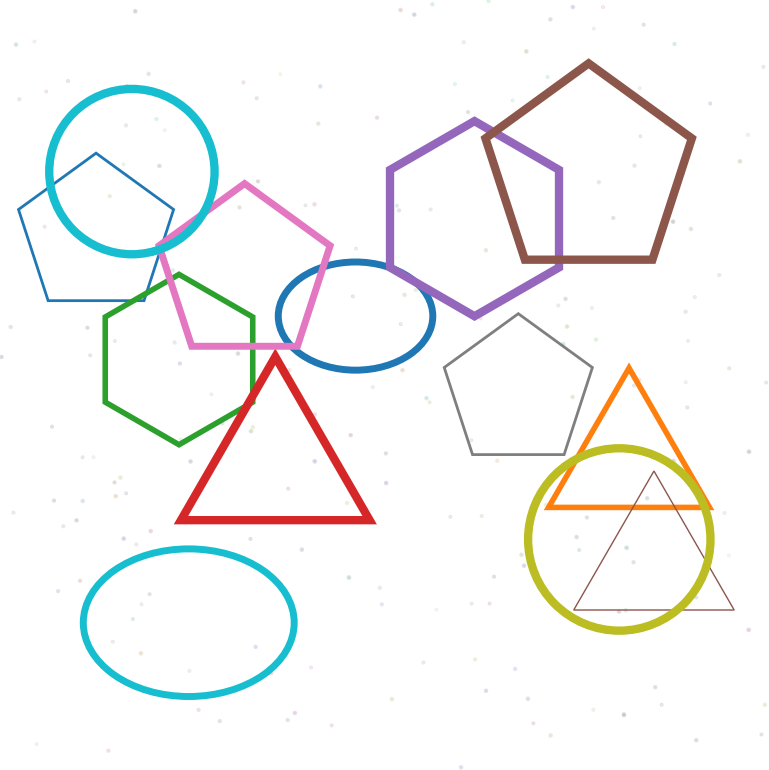[{"shape": "oval", "thickness": 2.5, "radius": 0.5, "center": [0.462, 0.59]}, {"shape": "pentagon", "thickness": 1, "radius": 0.53, "center": [0.125, 0.695]}, {"shape": "triangle", "thickness": 2, "radius": 0.6, "center": [0.817, 0.401]}, {"shape": "hexagon", "thickness": 2, "radius": 0.55, "center": [0.232, 0.533]}, {"shape": "triangle", "thickness": 3, "radius": 0.71, "center": [0.358, 0.395]}, {"shape": "hexagon", "thickness": 3, "radius": 0.63, "center": [0.616, 0.716]}, {"shape": "pentagon", "thickness": 3, "radius": 0.7, "center": [0.764, 0.777]}, {"shape": "triangle", "thickness": 0.5, "radius": 0.6, "center": [0.849, 0.268]}, {"shape": "pentagon", "thickness": 2.5, "radius": 0.58, "center": [0.318, 0.645]}, {"shape": "pentagon", "thickness": 1, "radius": 0.51, "center": [0.673, 0.491]}, {"shape": "circle", "thickness": 3, "radius": 0.59, "center": [0.804, 0.299]}, {"shape": "circle", "thickness": 3, "radius": 0.54, "center": [0.171, 0.777]}, {"shape": "oval", "thickness": 2.5, "radius": 0.68, "center": [0.245, 0.191]}]